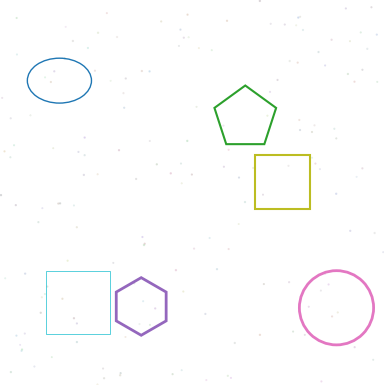[{"shape": "oval", "thickness": 1, "radius": 0.42, "center": [0.154, 0.791]}, {"shape": "pentagon", "thickness": 1.5, "radius": 0.42, "center": [0.637, 0.694]}, {"shape": "hexagon", "thickness": 2, "radius": 0.37, "center": [0.367, 0.204]}, {"shape": "circle", "thickness": 2, "radius": 0.48, "center": [0.874, 0.201]}, {"shape": "square", "thickness": 1.5, "radius": 0.35, "center": [0.734, 0.527]}, {"shape": "square", "thickness": 0.5, "radius": 0.41, "center": [0.203, 0.214]}]